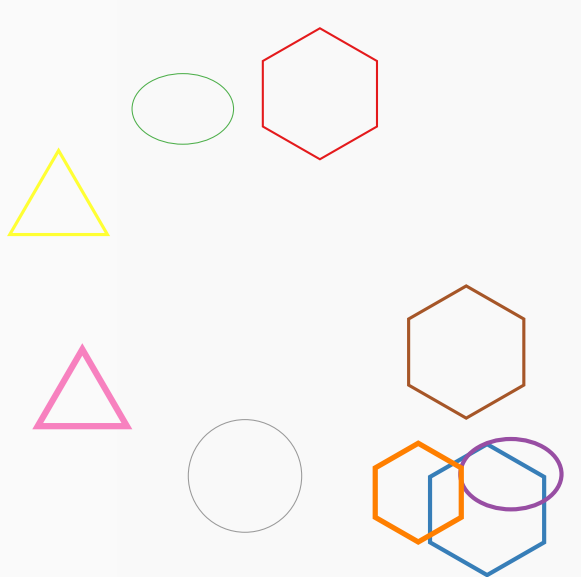[{"shape": "hexagon", "thickness": 1, "radius": 0.57, "center": [0.55, 0.837]}, {"shape": "hexagon", "thickness": 2, "radius": 0.57, "center": [0.838, 0.117]}, {"shape": "oval", "thickness": 0.5, "radius": 0.44, "center": [0.315, 0.811]}, {"shape": "oval", "thickness": 2, "radius": 0.44, "center": [0.879, 0.178]}, {"shape": "hexagon", "thickness": 2.5, "radius": 0.43, "center": [0.72, 0.146]}, {"shape": "triangle", "thickness": 1.5, "radius": 0.49, "center": [0.101, 0.642]}, {"shape": "hexagon", "thickness": 1.5, "radius": 0.57, "center": [0.802, 0.39]}, {"shape": "triangle", "thickness": 3, "radius": 0.44, "center": [0.142, 0.305]}, {"shape": "circle", "thickness": 0.5, "radius": 0.49, "center": [0.421, 0.175]}]